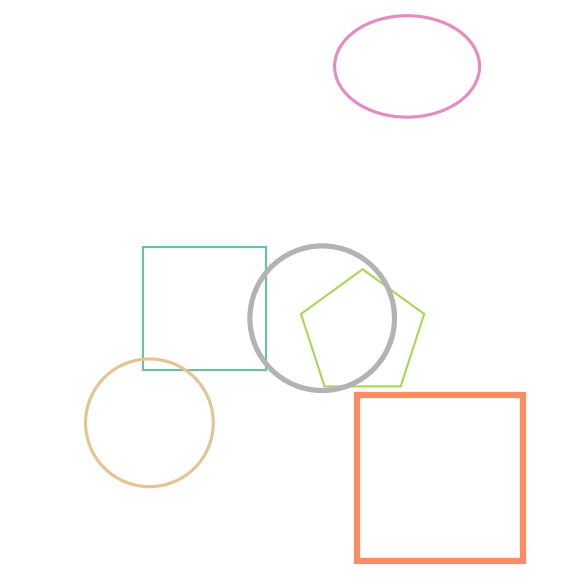[{"shape": "square", "thickness": 1, "radius": 0.53, "center": [0.355, 0.465]}, {"shape": "square", "thickness": 3, "radius": 0.72, "center": [0.762, 0.171]}, {"shape": "oval", "thickness": 1.5, "radius": 0.63, "center": [0.705, 0.884]}, {"shape": "pentagon", "thickness": 1, "radius": 0.56, "center": [0.628, 0.421]}, {"shape": "circle", "thickness": 1.5, "radius": 0.55, "center": [0.259, 0.267]}, {"shape": "circle", "thickness": 2.5, "radius": 0.63, "center": [0.558, 0.448]}]